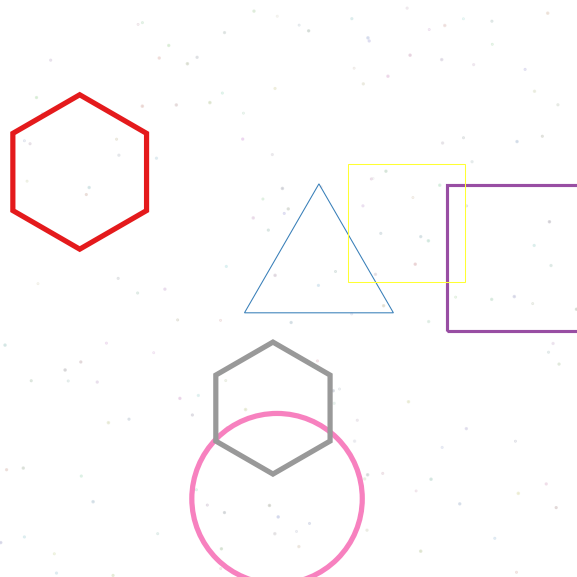[{"shape": "hexagon", "thickness": 2.5, "radius": 0.67, "center": [0.138, 0.701]}, {"shape": "triangle", "thickness": 0.5, "radius": 0.74, "center": [0.552, 0.532]}, {"shape": "square", "thickness": 1.5, "radius": 0.63, "center": [0.9, 0.553]}, {"shape": "square", "thickness": 0.5, "radius": 0.51, "center": [0.704, 0.613]}, {"shape": "circle", "thickness": 2.5, "radius": 0.74, "center": [0.48, 0.136]}, {"shape": "hexagon", "thickness": 2.5, "radius": 0.57, "center": [0.473, 0.293]}]